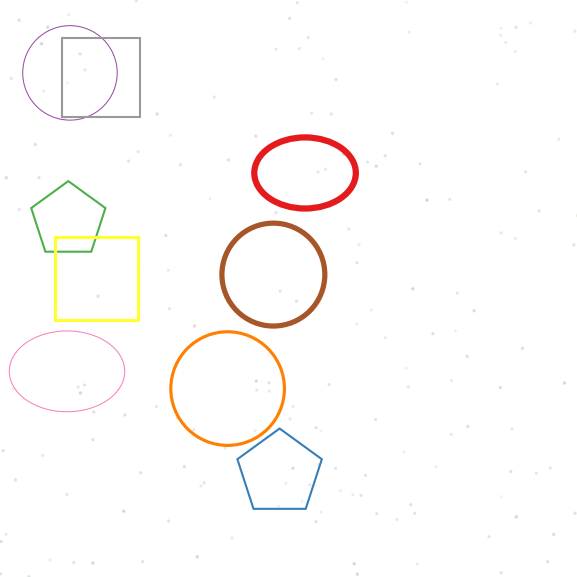[{"shape": "oval", "thickness": 3, "radius": 0.44, "center": [0.528, 0.7]}, {"shape": "pentagon", "thickness": 1, "radius": 0.38, "center": [0.484, 0.18]}, {"shape": "pentagon", "thickness": 1, "radius": 0.34, "center": [0.118, 0.618]}, {"shape": "circle", "thickness": 0.5, "radius": 0.41, "center": [0.121, 0.873]}, {"shape": "circle", "thickness": 1.5, "radius": 0.49, "center": [0.394, 0.326]}, {"shape": "square", "thickness": 1.5, "radius": 0.36, "center": [0.167, 0.517]}, {"shape": "circle", "thickness": 2.5, "radius": 0.45, "center": [0.473, 0.524]}, {"shape": "oval", "thickness": 0.5, "radius": 0.5, "center": [0.116, 0.356]}, {"shape": "square", "thickness": 1, "radius": 0.34, "center": [0.175, 0.865]}]